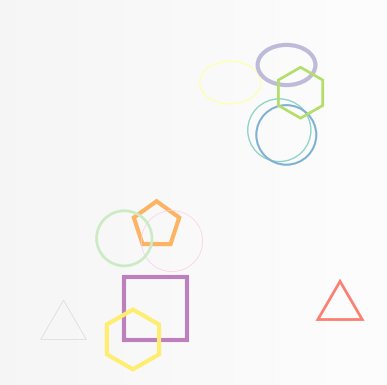[{"shape": "circle", "thickness": 1, "radius": 0.41, "center": [0.721, 0.662]}, {"shape": "oval", "thickness": 1, "radius": 0.4, "center": [0.594, 0.786]}, {"shape": "oval", "thickness": 3, "radius": 0.37, "center": [0.739, 0.831]}, {"shape": "triangle", "thickness": 2, "radius": 0.33, "center": [0.878, 0.203]}, {"shape": "circle", "thickness": 1.5, "radius": 0.39, "center": [0.739, 0.65]}, {"shape": "pentagon", "thickness": 3, "radius": 0.31, "center": [0.404, 0.416]}, {"shape": "hexagon", "thickness": 2, "radius": 0.33, "center": [0.776, 0.759]}, {"shape": "circle", "thickness": 0.5, "radius": 0.4, "center": [0.444, 0.374]}, {"shape": "triangle", "thickness": 0.5, "radius": 0.34, "center": [0.164, 0.152]}, {"shape": "square", "thickness": 3, "radius": 0.41, "center": [0.401, 0.199]}, {"shape": "circle", "thickness": 2, "radius": 0.36, "center": [0.321, 0.381]}, {"shape": "hexagon", "thickness": 3, "radius": 0.39, "center": [0.343, 0.118]}]